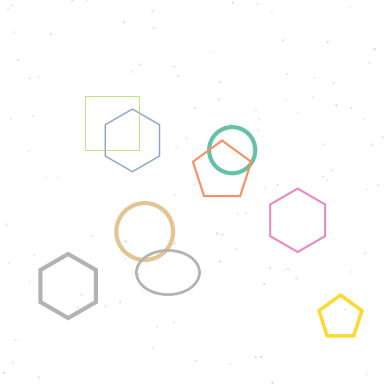[{"shape": "circle", "thickness": 3, "radius": 0.3, "center": [0.603, 0.61]}, {"shape": "pentagon", "thickness": 1.5, "radius": 0.4, "center": [0.577, 0.555]}, {"shape": "hexagon", "thickness": 1, "radius": 0.41, "center": [0.344, 0.635]}, {"shape": "hexagon", "thickness": 1.5, "radius": 0.41, "center": [0.773, 0.428]}, {"shape": "square", "thickness": 0.5, "radius": 0.36, "center": [0.291, 0.68]}, {"shape": "pentagon", "thickness": 2.5, "radius": 0.29, "center": [0.884, 0.175]}, {"shape": "circle", "thickness": 3, "radius": 0.37, "center": [0.376, 0.399]}, {"shape": "oval", "thickness": 2, "radius": 0.41, "center": [0.436, 0.292]}, {"shape": "hexagon", "thickness": 3, "radius": 0.42, "center": [0.177, 0.257]}]